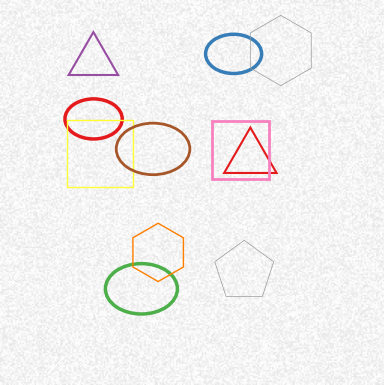[{"shape": "triangle", "thickness": 1.5, "radius": 0.39, "center": [0.65, 0.59]}, {"shape": "oval", "thickness": 2.5, "radius": 0.37, "center": [0.243, 0.691]}, {"shape": "oval", "thickness": 2.5, "radius": 0.36, "center": [0.607, 0.86]}, {"shape": "oval", "thickness": 2.5, "radius": 0.47, "center": [0.367, 0.25]}, {"shape": "triangle", "thickness": 1.5, "radius": 0.37, "center": [0.243, 0.842]}, {"shape": "hexagon", "thickness": 1, "radius": 0.38, "center": [0.411, 0.344]}, {"shape": "square", "thickness": 1, "radius": 0.43, "center": [0.26, 0.602]}, {"shape": "oval", "thickness": 2, "radius": 0.48, "center": [0.398, 0.613]}, {"shape": "square", "thickness": 2, "radius": 0.37, "center": [0.625, 0.61]}, {"shape": "pentagon", "thickness": 0.5, "radius": 0.4, "center": [0.634, 0.295]}, {"shape": "hexagon", "thickness": 0.5, "radius": 0.46, "center": [0.729, 0.869]}]